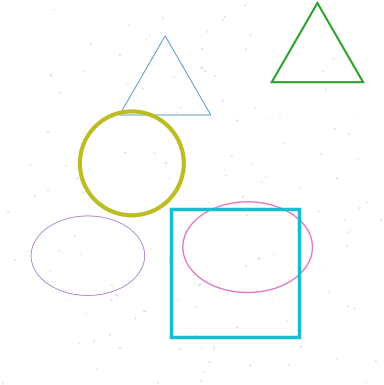[{"shape": "triangle", "thickness": 0.5, "radius": 0.68, "center": [0.429, 0.77]}, {"shape": "triangle", "thickness": 1.5, "radius": 0.69, "center": [0.825, 0.855]}, {"shape": "oval", "thickness": 0.5, "radius": 0.74, "center": [0.228, 0.336]}, {"shape": "oval", "thickness": 1, "radius": 0.84, "center": [0.643, 0.358]}, {"shape": "circle", "thickness": 3, "radius": 0.67, "center": [0.342, 0.576]}, {"shape": "square", "thickness": 2.5, "radius": 0.83, "center": [0.61, 0.291]}]